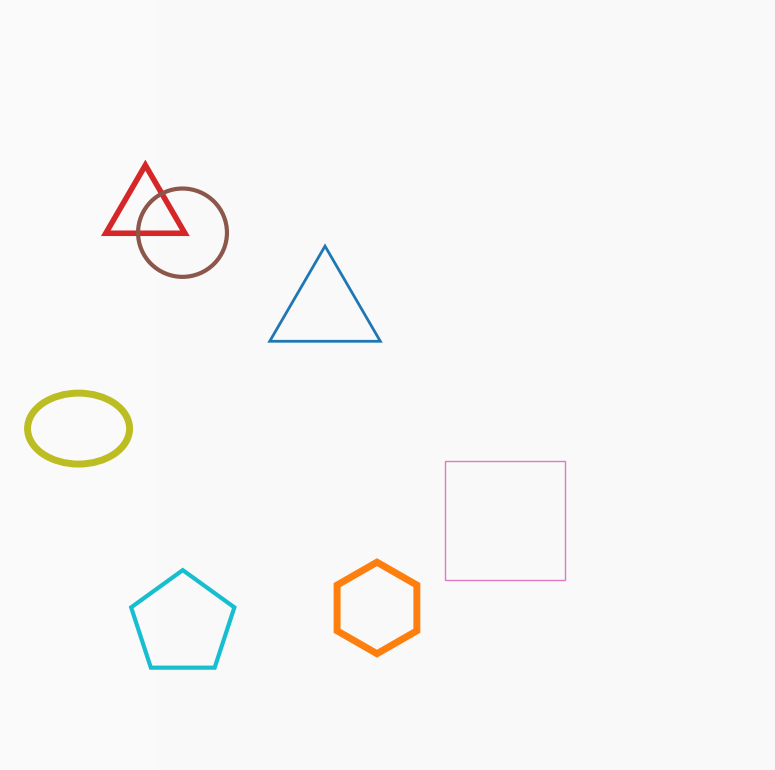[{"shape": "triangle", "thickness": 1, "radius": 0.41, "center": [0.419, 0.598]}, {"shape": "hexagon", "thickness": 2.5, "radius": 0.3, "center": [0.486, 0.21]}, {"shape": "triangle", "thickness": 2, "radius": 0.29, "center": [0.188, 0.727]}, {"shape": "circle", "thickness": 1.5, "radius": 0.29, "center": [0.235, 0.698]}, {"shape": "square", "thickness": 0.5, "radius": 0.39, "center": [0.651, 0.324]}, {"shape": "oval", "thickness": 2.5, "radius": 0.33, "center": [0.101, 0.443]}, {"shape": "pentagon", "thickness": 1.5, "radius": 0.35, "center": [0.236, 0.19]}]